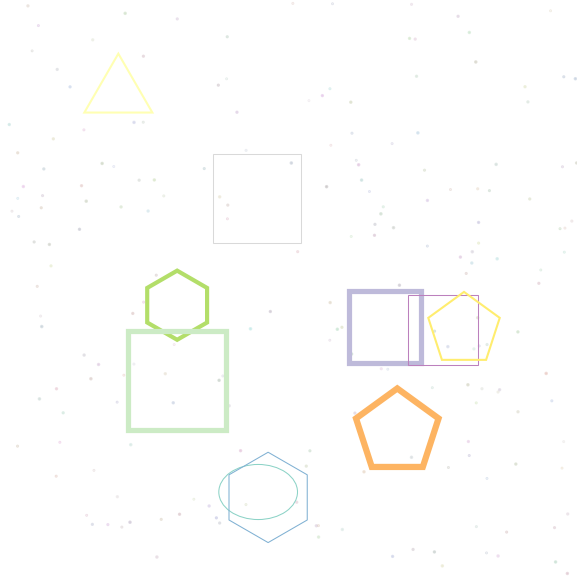[{"shape": "oval", "thickness": 0.5, "radius": 0.34, "center": [0.447, 0.147]}, {"shape": "triangle", "thickness": 1, "radius": 0.34, "center": [0.205, 0.838]}, {"shape": "square", "thickness": 2.5, "radius": 0.31, "center": [0.666, 0.434]}, {"shape": "hexagon", "thickness": 0.5, "radius": 0.39, "center": [0.464, 0.138]}, {"shape": "pentagon", "thickness": 3, "radius": 0.38, "center": [0.688, 0.251]}, {"shape": "hexagon", "thickness": 2, "radius": 0.3, "center": [0.307, 0.471]}, {"shape": "square", "thickness": 0.5, "radius": 0.38, "center": [0.445, 0.655]}, {"shape": "square", "thickness": 0.5, "radius": 0.3, "center": [0.767, 0.428]}, {"shape": "square", "thickness": 2.5, "radius": 0.43, "center": [0.307, 0.34]}, {"shape": "pentagon", "thickness": 1, "radius": 0.33, "center": [0.803, 0.429]}]